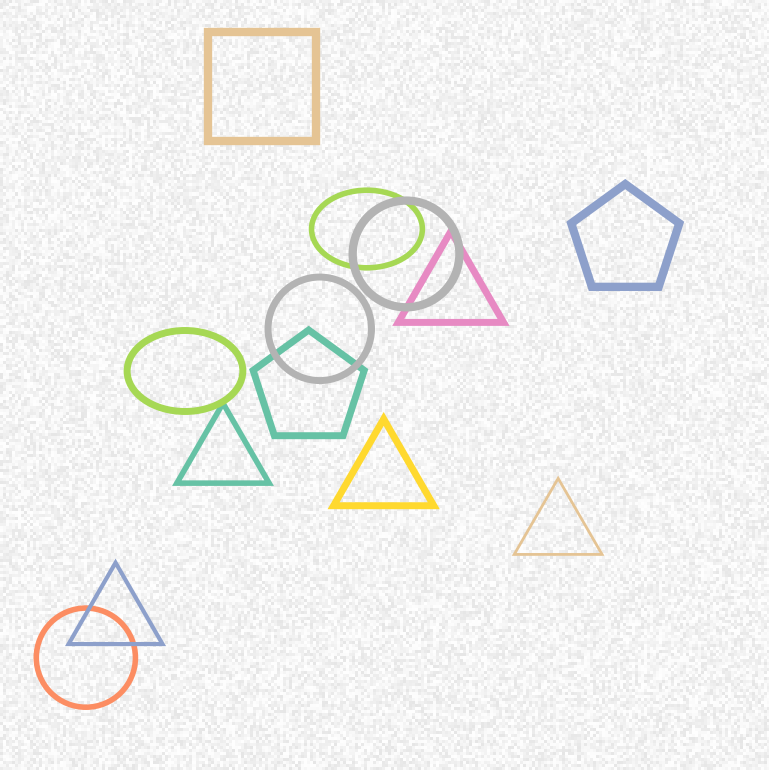[{"shape": "pentagon", "thickness": 2.5, "radius": 0.38, "center": [0.401, 0.496]}, {"shape": "triangle", "thickness": 2, "radius": 0.35, "center": [0.29, 0.407]}, {"shape": "circle", "thickness": 2, "radius": 0.32, "center": [0.112, 0.146]}, {"shape": "triangle", "thickness": 1.5, "radius": 0.35, "center": [0.15, 0.199]}, {"shape": "pentagon", "thickness": 3, "radius": 0.37, "center": [0.812, 0.687]}, {"shape": "triangle", "thickness": 2.5, "radius": 0.39, "center": [0.586, 0.621]}, {"shape": "oval", "thickness": 2, "radius": 0.36, "center": [0.477, 0.703]}, {"shape": "oval", "thickness": 2.5, "radius": 0.38, "center": [0.24, 0.518]}, {"shape": "triangle", "thickness": 2.5, "radius": 0.38, "center": [0.498, 0.381]}, {"shape": "triangle", "thickness": 1, "radius": 0.33, "center": [0.725, 0.313]}, {"shape": "square", "thickness": 3, "radius": 0.35, "center": [0.34, 0.888]}, {"shape": "circle", "thickness": 3, "radius": 0.35, "center": [0.527, 0.67]}, {"shape": "circle", "thickness": 2.5, "radius": 0.34, "center": [0.415, 0.573]}]